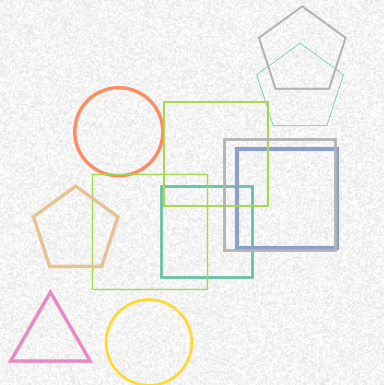[{"shape": "pentagon", "thickness": 0.5, "radius": 0.59, "center": [0.779, 0.769]}, {"shape": "square", "thickness": 2, "radius": 0.59, "center": [0.536, 0.399]}, {"shape": "circle", "thickness": 2.5, "radius": 0.57, "center": [0.309, 0.658]}, {"shape": "square", "thickness": 3, "radius": 0.65, "center": [0.746, 0.485]}, {"shape": "triangle", "thickness": 2.5, "radius": 0.6, "center": [0.131, 0.122]}, {"shape": "square", "thickness": 1.5, "radius": 0.68, "center": [0.561, 0.6]}, {"shape": "square", "thickness": 1, "radius": 0.75, "center": [0.389, 0.399]}, {"shape": "circle", "thickness": 2, "radius": 0.56, "center": [0.387, 0.11]}, {"shape": "pentagon", "thickness": 2.5, "radius": 0.58, "center": [0.197, 0.401]}, {"shape": "pentagon", "thickness": 1.5, "radius": 0.59, "center": [0.785, 0.865]}, {"shape": "square", "thickness": 2, "radius": 0.72, "center": [0.725, 0.495]}]